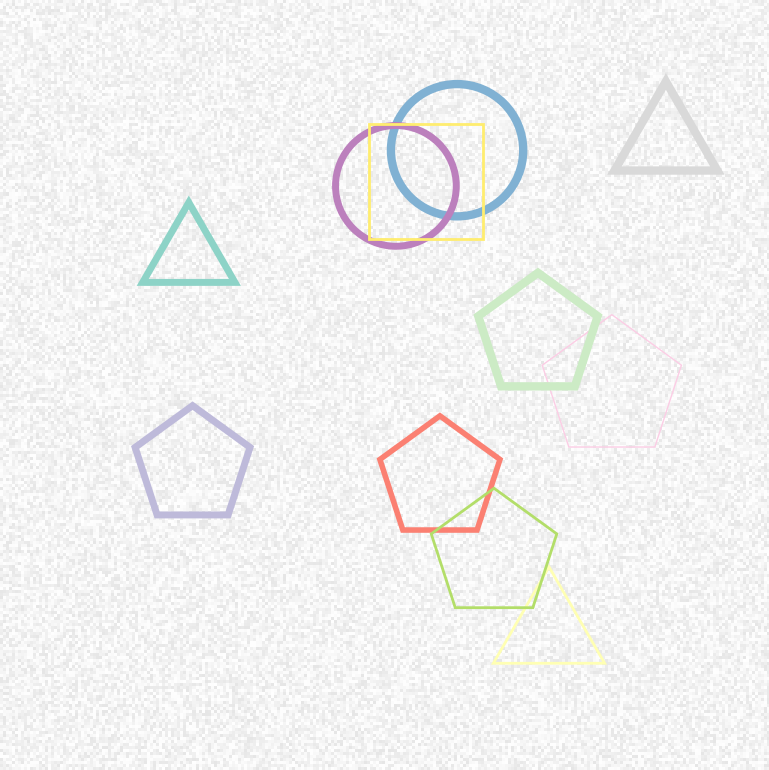[{"shape": "triangle", "thickness": 2.5, "radius": 0.35, "center": [0.245, 0.668]}, {"shape": "triangle", "thickness": 1, "radius": 0.42, "center": [0.713, 0.18]}, {"shape": "pentagon", "thickness": 2.5, "radius": 0.39, "center": [0.25, 0.395]}, {"shape": "pentagon", "thickness": 2, "radius": 0.41, "center": [0.571, 0.378]}, {"shape": "circle", "thickness": 3, "radius": 0.43, "center": [0.594, 0.805]}, {"shape": "pentagon", "thickness": 1, "radius": 0.43, "center": [0.642, 0.28]}, {"shape": "pentagon", "thickness": 0.5, "radius": 0.48, "center": [0.795, 0.496]}, {"shape": "triangle", "thickness": 3, "radius": 0.39, "center": [0.865, 0.817]}, {"shape": "circle", "thickness": 2.5, "radius": 0.39, "center": [0.514, 0.759]}, {"shape": "pentagon", "thickness": 3, "radius": 0.41, "center": [0.699, 0.564]}, {"shape": "square", "thickness": 1, "radius": 0.37, "center": [0.553, 0.764]}]